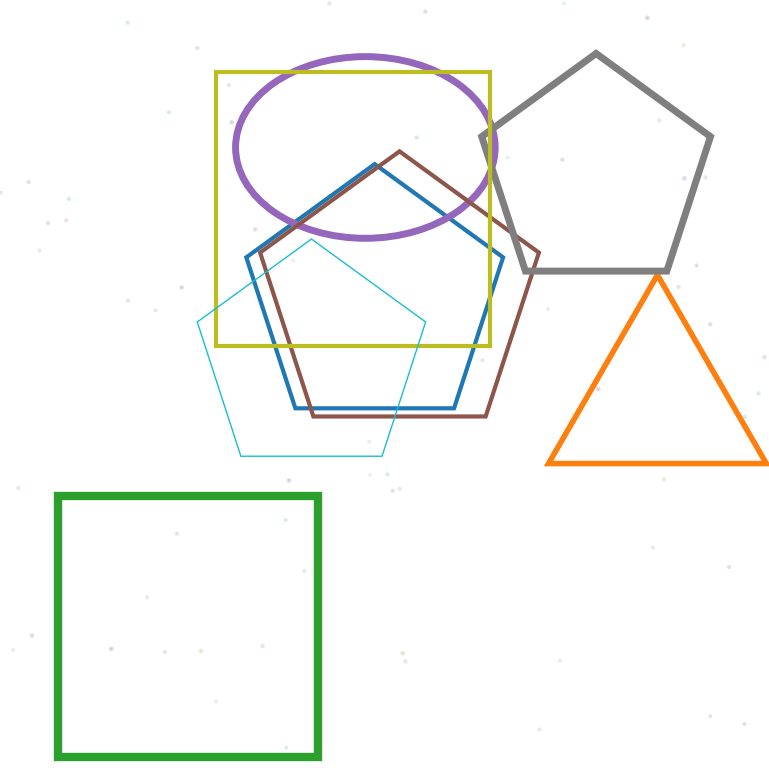[{"shape": "pentagon", "thickness": 1.5, "radius": 0.88, "center": [0.487, 0.612]}, {"shape": "triangle", "thickness": 2, "radius": 0.82, "center": [0.854, 0.48]}, {"shape": "square", "thickness": 3, "radius": 0.85, "center": [0.244, 0.186]}, {"shape": "oval", "thickness": 2.5, "radius": 0.84, "center": [0.474, 0.808]}, {"shape": "pentagon", "thickness": 1.5, "radius": 0.95, "center": [0.519, 0.613]}, {"shape": "pentagon", "thickness": 2.5, "radius": 0.78, "center": [0.774, 0.774]}, {"shape": "square", "thickness": 1.5, "radius": 0.89, "center": [0.458, 0.729]}, {"shape": "pentagon", "thickness": 0.5, "radius": 0.78, "center": [0.404, 0.534]}]